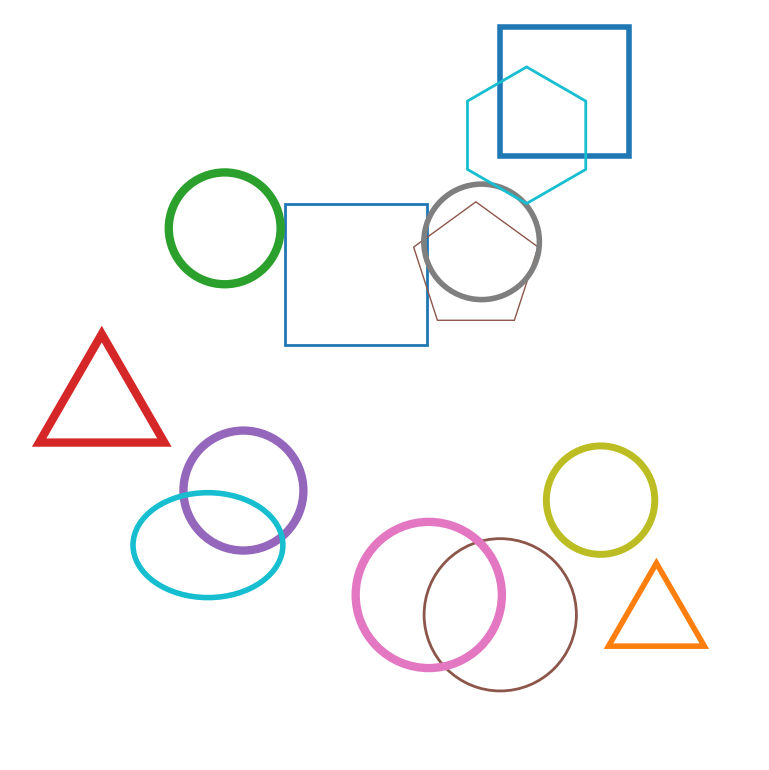[{"shape": "square", "thickness": 1, "radius": 0.46, "center": [0.462, 0.644]}, {"shape": "square", "thickness": 2, "radius": 0.42, "center": [0.733, 0.881]}, {"shape": "triangle", "thickness": 2, "radius": 0.36, "center": [0.852, 0.197]}, {"shape": "circle", "thickness": 3, "radius": 0.36, "center": [0.292, 0.703]}, {"shape": "triangle", "thickness": 3, "radius": 0.47, "center": [0.132, 0.472]}, {"shape": "circle", "thickness": 3, "radius": 0.39, "center": [0.316, 0.363]}, {"shape": "circle", "thickness": 1, "radius": 0.49, "center": [0.65, 0.202]}, {"shape": "pentagon", "thickness": 0.5, "radius": 0.43, "center": [0.618, 0.653]}, {"shape": "circle", "thickness": 3, "radius": 0.47, "center": [0.557, 0.227]}, {"shape": "circle", "thickness": 2, "radius": 0.38, "center": [0.625, 0.686]}, {"shape": "circle", "thickness": 2.5, "radius": 0.35, "center": [0.78, 0.35]}, {"shape": "oval", "thickness": 2, "radius": 0.49, "center": [0.27, 0.292]}, {"shape": "hexagon", "thickness": 1, "radius": 0.44, "center": [0.684, 0.824]}]